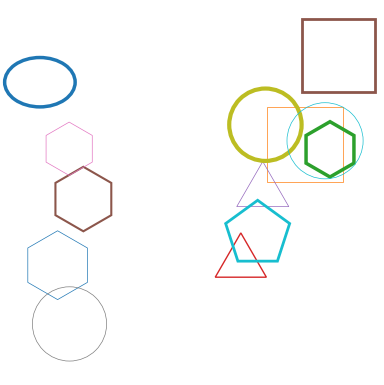[{"shape": "oval", "thickness": 2.5, "radius": 0.46, "center": [0.104, 0.786]}, {"shape": "hexagon", "thickness": 0.5, "radius": 0.45, "center": [0.15, 0.311]}, {"shape": "square", "thickness": 0.5, "radius": 0.49, "center": [0.792, 0.624]}, {"shape": "hexagon", "thickness": 2.5, "radius": 0.36, "center": [0.857, 0.612]}, {"shape": "triangle", "thickness": 1, "radius": 0.38, "center": [0.625, 0.318]}, {"shape": "triangle", "thickness": 0.5, "radius": 0.39, "center": [0.683, 0.502]}, {"shape": "hexagon", "thickness": 1.5, "radius": 0.42, "center": [0.217, 0.483]}, {"shape": "square", "thickness": 2, "radius": 0.47, "center": [0.88, 0.855]}, {"shape": "hexagon", "thickness": 0.5, "radius": 0.35, "center": [0.18, 0.614]}, {"shape": "circle", "thickness": 0.5, "radius": 0.48, "center": [0.181, 0.159]}, {"shape": "circle", "thickness": 3, "radius": 0.47, "center": [0.689, 0.676]}, {"shape": "pentagon", "thickness": 2, "radius": 0.44, "center": [0.669, 0.392]}, {"shape": "circle", "thickness": 0.5, "radius": 0.49, "center": [0.844, 0.634]}]